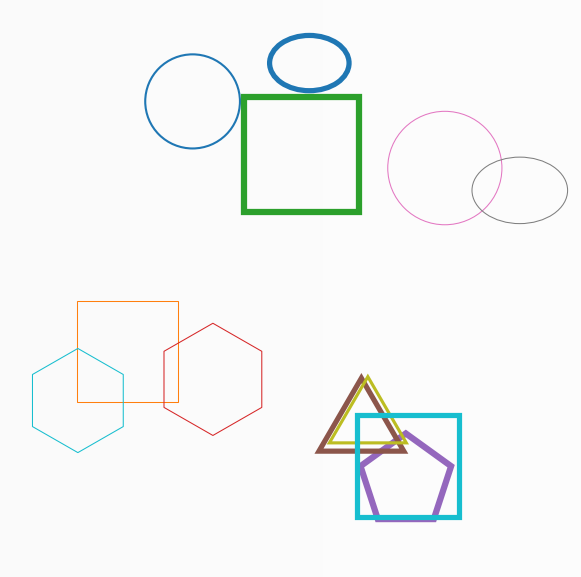[{"shape": "circle", "thickness": 1, "radius": 0.41, "center": [0.331, 0.824]}, {"shape": "oval", "thickness": 2.5, "radius": 0.34, "center": [0.532, 0.89]}, {"shape": "square", "thickness": 0.5, "radius": 0.44, "center": [0.219, 0.391]}, {"shape": "square", "thickness": 3, "radius": 0.5, "center": [0.519, 0.731]}, {"shape": "hexagon", "thickness": 0.5, "radius": 0.49, "center": [0.366, 0.342]}, {"shape": "pentagon", "thickness": 3, "radius": 0.41, "center": [0.698, 0.167]}, {"shape": "triangle", "thickness": 2.5, "radius": 0.42, "center": [0.622, 0.26]}, {"shape": "circle", "thickness": 0.5, "radius": 0.49, "center": [0.765, 0.708]}, {"shape": "oval", "thickness": 0.5, "radius": 0.41, "center": [0.894, 0.669]}, {"shape": "triangle", "thickness": 1.5, "radius": 0.38, "center": [0.633, 0.27]}, {"shape": "hexagon", "thickness": 0.5, "radius": 0.45, "center": [0.134, 0.306]}, {"shape": "square", "thickness": 2.5, "radius": 0.44, "center": [0.702, 0.192]}]